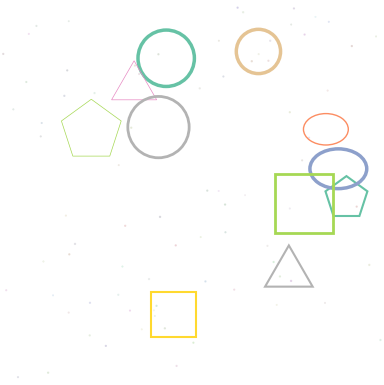[{"shape": "circle", "thickness": 2.5, "radius": 0.37, "center": [0.432, 0.849]}, {"shape": "pentagon", "thickness": 1.5, "radius": 0.29, "center": [0.9, 0.485]}, {"shape": "oval", "thickness": 1, "radius": 0.29, "center": [0.846, 0.664]}, {"shape": "oval", "thickness": 2.5, "radius": 0.37, "center": [0.879, 0.562]}, {"shape": "triangle", "thickness": 0.5, "radius": 0.34, "center": [0.348, 0.775]}, {"shape": "square", "thickness": 2, "radius": 0.38, "center": [0.79, 0.471]}, {"shape": "pentagon", "thickness": 0.5, "radius": 0.41, "center": [0.237, 0.661]}, {"shape": "square", "thickness": 1.5, "radius": 0.29, "center": [0.451, 0.184]}, {"shape": "circle", "thickness": 2.5, "radius": 0.29, "center": [0.671, 0.866]}, {"shape": "circle", "thickness": 2, "radius": 0.4, "center": [0.412, 0.67]}, {"shape": "triangle", "thickness": 1.5, "radius": 0.36, "center": [0.75, 0.291]}]